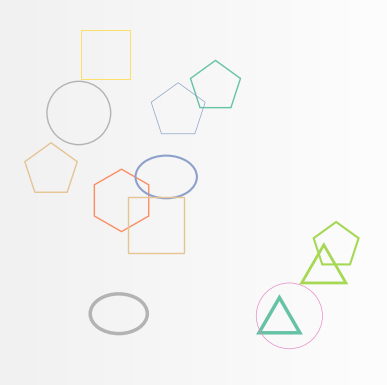[{"shape": "pentagon", "thickness": 1, "radius": 0.34, "center": [0.556, 0.775]}, {"shape": "triangle", "thickness": 2.5, "radius": 0.3, "center": [0.721, 0.166]}, {"shape": "hexagon", "thickness": 1, "radius": 0.41, "center": [0.314, 0.479]}, {"shape": "oval", "thickness": 1.5, "radius": 0.4, "center": [0.429, 0.54]}, {"shape": "pentagon", "thickness": 0.5, "radius": 0.37, "center": [0.46, 0.712]}, {"shape": "circle", "thickness": 0.5, "radius": 0.43, "center": [0.747, 0.18]}, {"shape": "pentagon", "thickness": 1.5, "radius": 0.3, "center": [0.867, 0.363]}, {"shape": "triangle", "thickness": 2, "radius": 0.33, "center": [0.836, 0.298]}, {"shape": "square", "thickness": 0.5, "radius": 0.32, "center": [0.272, 0.859]}, {"shape": "pentagon", "thickness": 1, "radius": 0.36, "center": [0.132, 0.558]}, {"shape": "square", "thickness": 1, "radius": 0.36, "center": [0.402, 0.416]}, {"shape": "oval", "thickness": 2.5, "radius": 0.37, "center": [0.306, 0.185]}, {"shape": "circle", "thickness": 1, "radius": 0.41, "center": [0.203, 0.706]}]